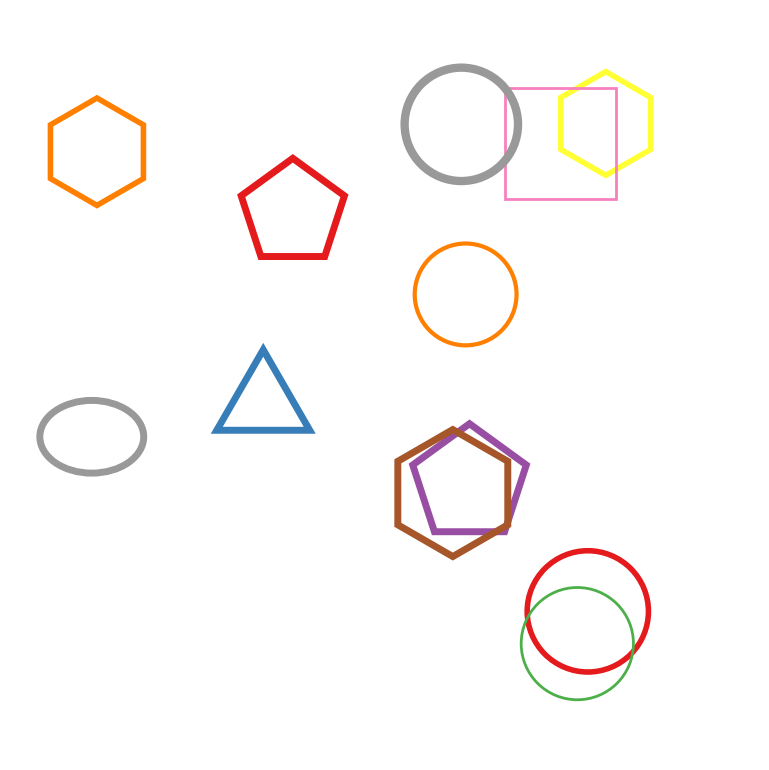[{"shape": "circle", "thickness": 2, "radius": 0.39, "center": [0.763, 0.206]}, {"shape": "pentagon", "thickness": 2.5, "radius": 0.35, "center": [0.38, 0.724]}, {"shape": "triangle", "thickness": 2.5, "radius": 0.35, "center": [0.342, 0.476]}, {"shape": "circle", "thickness": 1, "radius": 0.36, "center": [0.75, 0.164]}, {"shape": "pentagon", "thickness": 2.5, "radius": 0.39, "center": [0.61, 0.372]}, {"shape": "hexagon", "thickness": 2, "radius": 0.35, "center": [0.126, 0.803]}, {"shape": "circle", "thickness": 1.5, "radius": 0.33, "center": [0.605, 0.618]}, {"shape": "hexagon", "thickness": 2, "radius": 0.34, "center": [0.787, 0.84]}, {"shape": "hexagon", "thickness": 2.5, "radius": 0.41, "center": [0.588, 0.36]}, {"shape": "square", "thickness": 1, "radius": 0.36, "center": [0.728, 0.814]}, {"shape": "circle", "thickness": 3, "radius": 0.37, "center": [0.599, 0.839]}, {"shape": "oval", "thickness": 2.5, "radius": 0.34, "center": [0.119, 0.433]}]